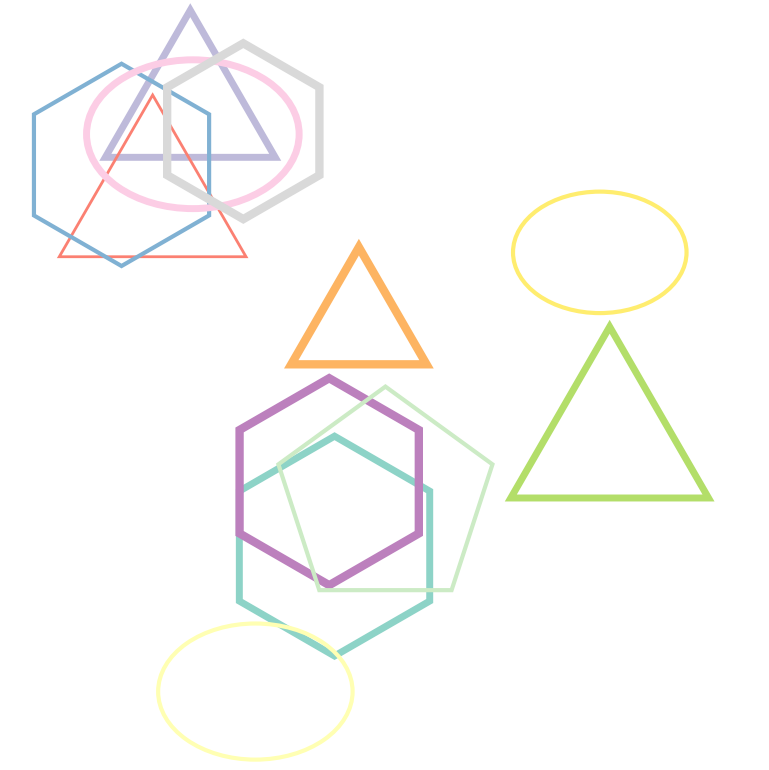[{"shape": "hexagon", "thickness": 2.5, "radius": 0.71, "center": [0.434, 0.291]}, {"shape": "oval", "thickness": 1.5, "radius": 0.63, "center": [0.332, 0.102]}, {"shape": "triangle", "thickness": 2.5, "radius": 0.64, "center": [0.247, 0.859]}, {"shape": "triangle", "thickness": 1, "radius": 0.7, "center": [0.198, 0.737]}, {"shape": "hexagon", "thickness": 1.5, "radius": 0.66, "center": [0.158, 0.786]}, {"shape": "triangle", "thickness": 3, "radius": 0.51, "center": [0.466, 0.578]}, {"shape": "triangle", "thickness": 2.5, "radius": 0.74, "center": [0.792, 0.427]}, {"shape": "oval", "thickness": 2.5, "radius": 0.69, "center": [0.25, 0.826]}, {"shape": "hexagon", "thickness": 3, "radius": 0.57, "center": [0.316, 0.83]}, {"shape": "hexagon", "thickness": 3, "radius": 0.67, "center": [0.428, 0.374]}, {"shape": "pentagon", "thickness": 1.5, "radius": 0.73, "center": [0.501, 0.352]}, {"shape": "oval", "thickness": 1.5, "radius": 0.56, "center": [0.779, 0.672]}]